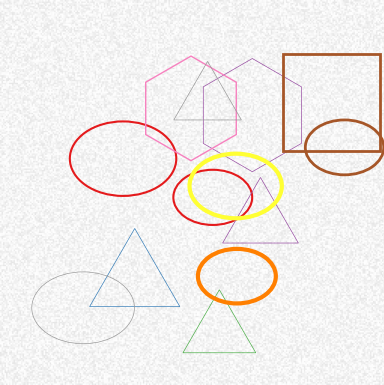[{"shape": "oval", "thickness": 1.5, "radius": 0.51, "center": [0.553, 0.487]}, {"shape": "oval", "thickness": 1.5, "radius": 0.69, "center": [0.32, 0.588]}, {"shape": "triangle", "thickness": 0.5, "radius": 0.68, "center": [0.35, 0.271]}, {"shape": "triangle", "thickness": 0.5, "radius": 0.55, "center": [0.57, 0.138]}, {"shape": "hexagon", "thickness": 0.5, "radius": 0.74, "center": [0.655, 0.701]}, {"shape": "triangle", "thickness": 0.5, "radius": 0.57, "center": [0.677, 0.426]}, {"shape": "oval", "thickness": 3, "radius": 0.51, "center": [0.615, 0.283]}, {"shape": "oval", "thickness": 3, "radius": 0.6, "center": [0.612, 0.517]}, {"shape": "oval", "thickness": 2, "radius": 0.51, "center": [0.895, 0.617]}, {"shape": "square", "thickness": 2, "radius": 0.63, "center": [0.861, 0.733]}, {"shape": "hexagon", "thickness": 1, "radius": 0.68, "center": [0.496, 0.719]}, {"shape": "oval", "thickness": 0.5, "radius": 0.67, "center": [0.216, 0.201]}, {"shape": "triangle", "thickness": 0.5, "radius": 0.51, "center": [0.539, 0.739]}]